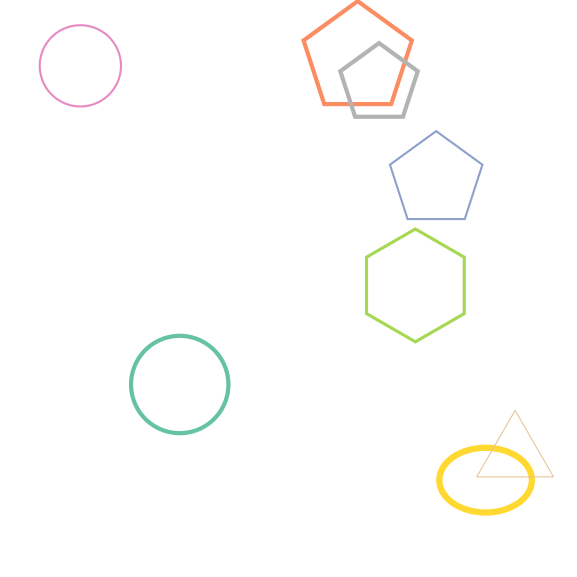[{"shape": "circle", "thickness": 2, "radius": 0.42, "center": [0.311, 0.333]}, {"shape": "pentagon", "thickness": 2, "radius": 0.49, "center": [0.619, 0.899]}, {"shape": "pentagon", "thickness": 1, "radius": 0.42, "center": [0.755, 0.688]}, {"shape": "circle", "thickness": 1, "radius": 0.35, "center": [0.139, 0.885]}, {"shape": "hexagon", "thickness": 1.5, "radius": 0.49, "center": [0.719, 0.505]}, {"shape": "oval", "thickness": 3, "radius": 0.4, "center": [0.841, 0.168]}, {"shape": "triangle", "thickness": 0.5, "radius": 0.38, "center": [0.892, 0.212]}, {"shape": "pentagon", "thickness": 2, "radius": 0.35, "center": [0.656, 0.854]}]